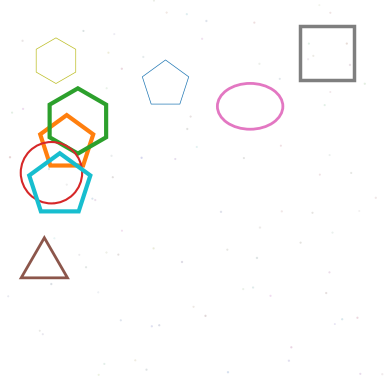[{"shape": "pentagon", "thickness": 0.5, "radius": 0.32, "center": [0.43, 0.781]}, {"shape": "pentagon", "thickness": 3, "radius": 0.36, "center": [0.173, 0.629]}, {"shape": "hexagon", "thickness": 3, "radius": 0.42, "center": [0.202, 0.686]}, {"shape": "circle", "thickness": 1.5, "radius": 0.4, "center": [0.134, 0.551]}, {"shape": "triangle", "thickness": 2, "radius": 0.35, "center": [0.115, 0.313]}, {"shape": "oval", "thickness": 2, "radius": 0.43, "center": [0.65, 0.724]}, {"shape": "square", "thickness": 2.5, "radius": 0.35, "center": [0.849, 0.863]}, {"shape": "hexagon", "thickness": 0.5, "radius": 0.3, "center": [0.145, 0.842]}, {"shape": "pentagon", "thickness": 3, "radius": 0.42, "center": [0.155, 0.518]}]